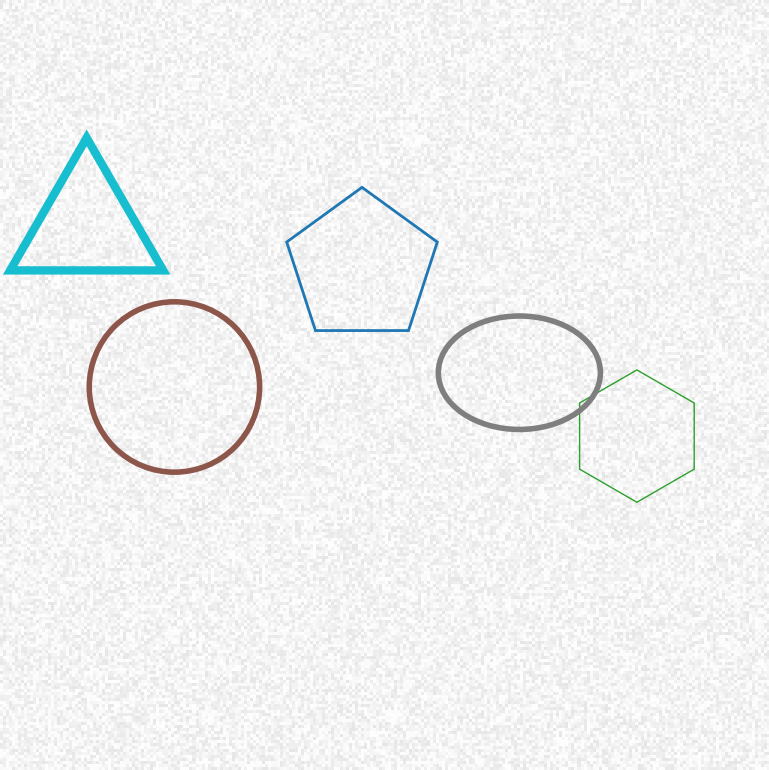[{"shape": "pentagon", "thickness": 1, "radius": 0.51, "center": [0.47, 0.654]}, {"shape": "hexagon", "thickness": 0.5, "radius": 0.43, "center": [0.827, 0.434]}, {"shape": "circle", "thickness": 2, "radius": 0.55, "center": [0.227, 0.497]}, {"shape": "oval", "thickness": 2, "radius": 0.53, "center": [0.675, 0.516]}, {"shape": "triangle", "thickness": 3, "radius": 0.57, "center": [0.113, 0.706]}]